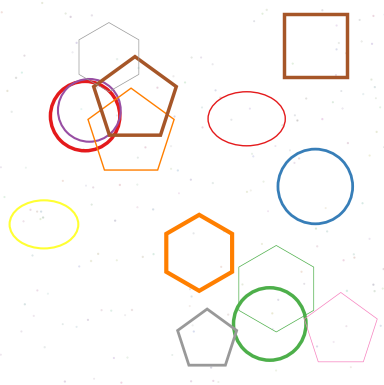[{"shape": "oval", "thickness": 1, "radius": 0.5, "center": [0.641, 0.691]}, {"shape": "circle", "thickness": 2.5, "radius": 0.45, "center": [0.221, 0.699]}, {"shape": "circle", "thickness": 2, "radius": 0.49, "center": [0.819, 0.516]}, {"shape": "hexagon", "thickness": 0.5, "radius": 0.56, "center": [0.718, 0.25]}, {"shape": "circle", "thickness": 2.5, "radius": 0.47, "center": [0.701, 0.158]}, {"shape": "circle", "thickness": 1.5, "radius": 0.41, "center": [0.232, 0.713]}, {"shape": "hexagon", "thickness": 3, "radius": 0.49, "center": [0.517, 0.343]}, {"shape": "pentagon", "thickness": 1, "radius": 0.59, "center": [0.34, 0.653]}, {"shape": "oval", "thickness": 1.5, "radius": 0.45, "center": [0.114, 0.417]}, {"shape": "pentagon", "thickness": 2.5, "radius": 0.56, "center": [0.351, 0.74]}, {"shape": "square", "thickness": 2.5, "radius": 0.41, "center": [0.819, 0.882]}, {"shape": "pentagon", "thickness": 0.5, "radius": 0.5, "center": [0.885, 0.141]}, {"shape": "pentagon", "thickness": 2, "radius": 0.4, "center": [0.538, 0.117]}, {"shape": "hexagon", "thickness": 0.5, "radius": 0.45, "center": [0.283, 0.852]}]